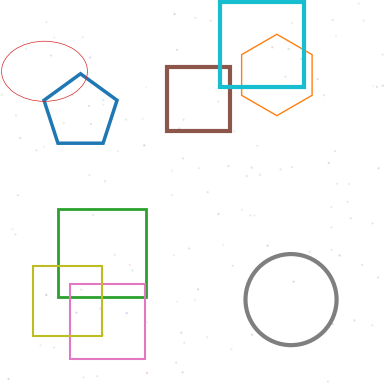[{"shape": "pentagon", "thickness": 2.5, "radius": 0.5, "center": [0.209, 0.709]}, {"shape": "hexagon", "thickness": 1, "radius": 0.53, "center": [0.719, 0.805]}, {"shape": "square", "thickness": 2, "radius": 0.57, "center": [0.265, 0.344]}, {"shape": "oval", "thickness": 0.5, "radius": 0.56, "center": [0.116, 0.815]}, {"shape": "square", "thickness": 3, "radius": 0.41, "center": [0.516, 0.743]}, {"shape": "square", "thickness": 1.5, "radius": 0.49, "center": [0.28, 0.165]}, {"shape": "circle", "thickness": 3, "radius": 0.59, "center": [0.756, 0.222]}, {"shape": "square", "thickness": 1.5, "radius": 0.45, "center": [0.175, 0.218]}, {"shape": "square", "thickness": 3, "radius": 0.55, "center": [0.68, 0.884]}]